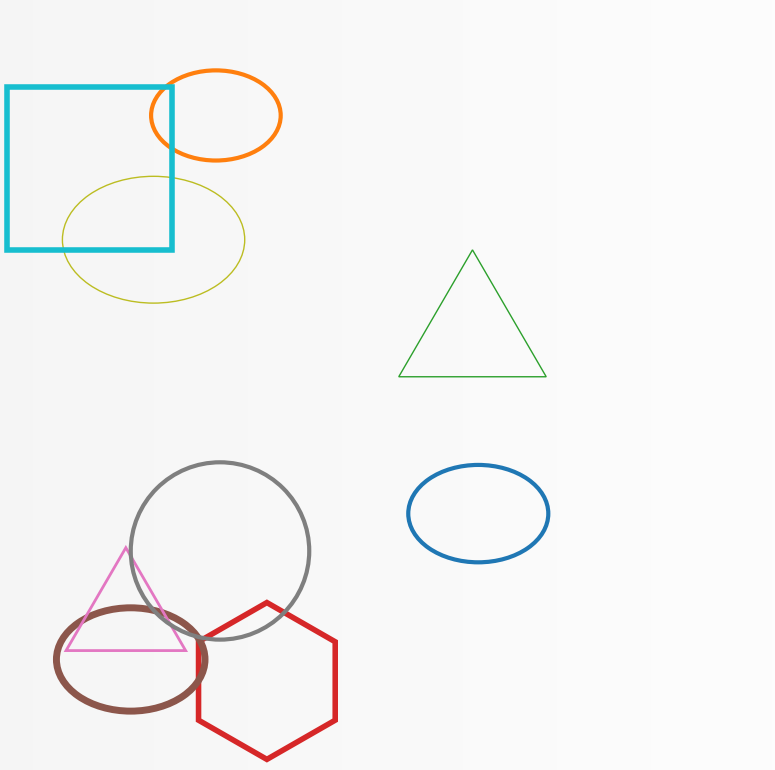[{"shape": "oval", "thickness": 1.5, "radius": 0.45, "center": [0.617, 0.333]}, {"shape": "oval", "thickness": 1.5, "radius": 0.42, "center": [0.279, 0.85]}, {"shape": "triangle", "thickness": 0.5, "radius": 0.55, "center": [0.61, 0.566]}, {"shape": "hexagon", "thickness": 2, "radius": 0.51, "center": [0.344, 0.116]}, {"shape": "oval", "thickness": 2.5, "radius": 0.48, "center": [0.169, 0.144]}, {"shape": "triangle", "thickness": 1, "radius": 0.45, "center": [0.162, 0.2]}, {"shape": "circle", "thickness": 1.5, "radius": 0.58, "center": [0.284, 0.284]}, {"shape": "oval", "thickness": 0.5, "radius": 0.59, "center": [0.198, 0.689]}, {"shape": "square", "thickness": 2, "radius": 0.53, "center": [0.115, 0.782]}]